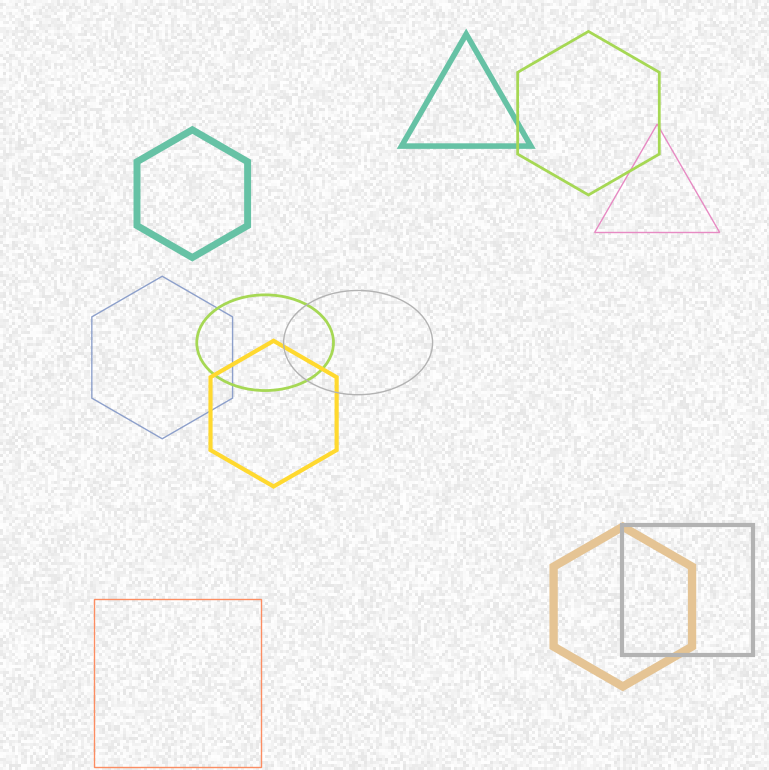[{"shape": "triangle", "thickness": 2, "radius": 0.48, "center": [0.605, 0.859]}, {"shape": "hexagon", "thickness": 2.5, "radius": 0.41, "center": [0.25, 0.748]}, {"shape": "square", "thickness": 0.5, "radius": 0.54, "center": [0.231, 0.113]}, {"shape": "hexagon", "thickness": 0.5, "radius": 0.53, "center": [0.211, 0.536]}, {"shape": "triangle", "thickness": 0.5, "radius": 0.47, "center": [0.853, 0.745]}, {"shape": "oval", "thickness": 1, "radius": 0.44, "center": [0.344, 0.555]}, {"shape": "hexagon", "thickness": 1, "radius": 0.53, "center": [0.764, 0.853]}, {"shape": "hexagon", "thickness": 1.5, "radius": 0.47, "center": [0.355, 0.463]}, {"shape": "hexagon", "thickness": 3, "radius": 0.52, "center": [0.809, 0.212]}, {"shape": "square", "thickness": 1.5, "radius": 0.42, "center": [0.893, 0.234]}, {"shape": "oval", "thickness": 0.5, "radius": 0.48, "center": [0.465, 0.555]}]